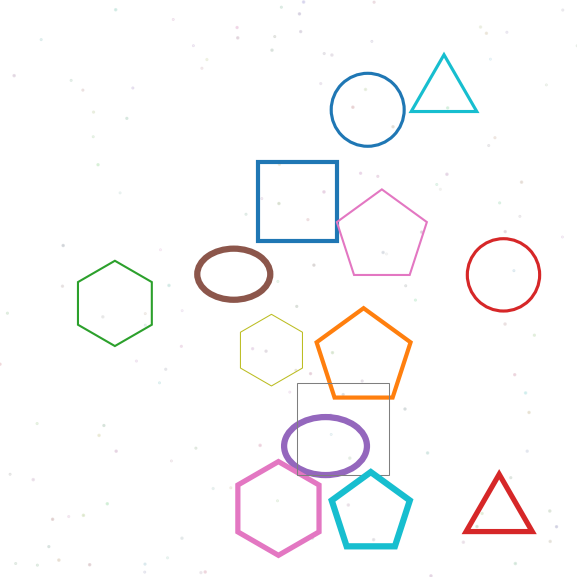[{"shape": "square", "thickness": 2, "radius": 0.34, "center": [0.514, 0.651]}, {"shape": "circle", "thickness": 1.5, "radius": 0.32, "center": [0.637, 0.809]}, {"shape": "pentagon", "thickness": 2, "radius": 0.43, "center": [0.63, 0.38]}, {"shape": "hexagon", "thickness": 1, "radius": 0.37, "center": [0.199, 0.474]}, {"shape": "triangle", "thickness": 2.5, "radius": 0.33, "center": [0.864, 0.112]}, {"shape": "circle", "thickness": 1.5, "radius": 0.31, "center": [0.872, 0.523]}, {"shape": "oval", "thickness": 3, "radius": 0.36, "center": [0.564, 0.227]}, {"shape": "oval", "thickness": 3, "radius": 0.32, "center": [0.405, 0.524]}, {"shape": "pentagon", "thickness": 1, "radius": 0.41, "center": [0.661, 0.589]}, {"shape": "hexagon", "thickness": 2.5, "radius": 0.41, "center": [0.482, 0.119]}, {"shape": "square", "thickness": 0.5, "radius": 0.4, "center": [0.594, 0.256]}, {"shape": "hexagon", "thickness": 0.5, "radius": 0.31, "center": [0.47, 0.393]}, {"shape": "pentagon", "thickness": 3, "radius": 0.36, "center": [0.642, 0.111]}, {"shape": "triangle", "thickness": 1.5, "radius": 0.33, "center": [0.769, 0.839]}]